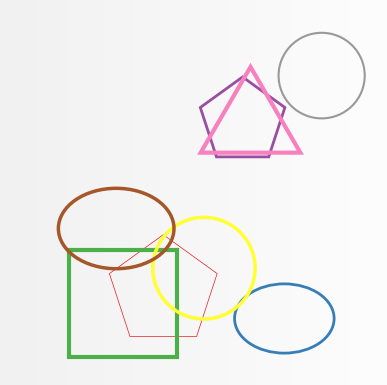[{"shape": "pentagon", "thickness": 0.5, "radius": 0.73, "center": [0.421, 0.244]}, {"shape": "oval", "thickness": 2, "radius": 0.64, "center": [0.734, 0.173]}, {"shape": "square", "thickness": 3, "radius": 0.69, "center": [0.318, 0.211]}, {"shape": "pentagon", "thickness": 2, "radius": 0.57, "center": [0.626, 0.685]}, {"shape": "circle", "thickness": 2.5, "radius": 0.66, "center": [0.526, 0.304]}, {"shape": "oval", "thickness": 2.5, "radius": 0.75, "center": [0.3, 0.406]}, {"shape": "triangle", "thickness": 3, "radius": 0.74, "center": [0.647, 0.678]}, {"shape": "circle", "thickness": 1.5, "radius": 0.56, "center": [0.83, 0.804]}]